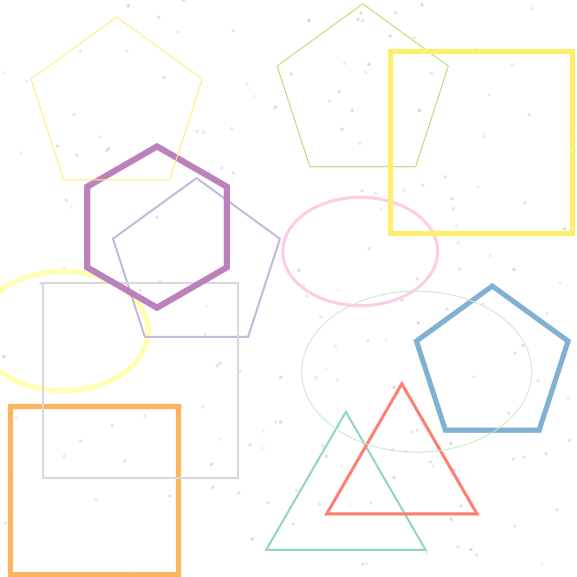[{"shape": "triangle", "thickness": 1, "radius": 0.8, "center": [0.599, 0.127]}, {"shape": "oval", "thickness": 2.5, "radius": 0.74, "center": [0.109, 0.426]}, {"shape": "pentagon", "thickness": 1, "radius": 0.76, "center": [0.34, 0.539]}, {"shape": "triangle", "thickness": 1.5, "radius": 0.75, "center": [0.696, 0.184]}, {"shape": "pentagon", "thickness": 2.5, "radius": 0.69, "center": [0.852, 0.366]}, {"shape": "square", "thickness": 2.5, "radius": 0.73, "center": [0.163, 0.151]}, {"shape": "pentagon", "thickness": 0.5, "radius": 0.78, "center": [0.628, 0.837]}, {"shape": "oval", "thickness": 1.5, "radius": 0.67, "center": [0.624, 0.564]}, {"shape": "square", "thickness": 1, "radius": 0.84, "center": [0.243, 0.341]}, {"shape": "hexagon", "thickness": 3, "radius": 0.7, "center": [0.272, 0.606]}, {"shape": "oval", "thickness": 0.5, "radius": 1.0, "center": [0.722, 0.356]}, {"shape": "pentagon", "thickness": 0.5, "radius": 0.78, "center": [0.202, 0.814]}, {"shape": "square", "thickness": 2.5, "radius": 0.79, "center": [0.833, 0.753]}]